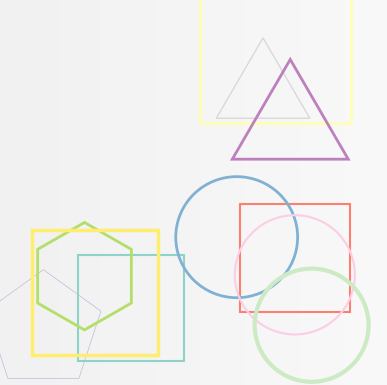[{"shape": "square", "thickness": 1.5, "radius": 0.69, "center": [0.338, 0.2]}, {"shape": "square", "thickness": 2, "radius": 0.97, "center": [0.71, 0.875]}, {"shape": "pentagon", "thickness": 0.5, "radius": 0.78, "center": [0.112, 0.144]}, {"shape": "square", "thickness": 1.5, "radius": 0.71, "center": [0.761, 0.33]}, {"shape": "circle", "thickness": 2, "radius": 0.79, "center": [0.611, 0.384]}, {"shape": "hexagon", "thickness": 2, "radius": 0.7, "center": [0.218, 0.283]}, {"shape": "circle", "thickness": 1.5, "radius": 0.77, "center": [0.761, 0.286]}, {"shape": "triangle", "thickness": 1, "radius": 0.7, "center": [0.679, 0.762]}, {"shape": "triangle", "thickness": 2, "radius": 0.86, "center": [0.749, 0.673]}, {"shape": "circle", "thickness": 3, "radius": 0.73, "center": [0.804, 0.155]}, {"shape": "square", "thickness": 2.5, "radius": 0.81, "center": [0.246, 0.241]}]